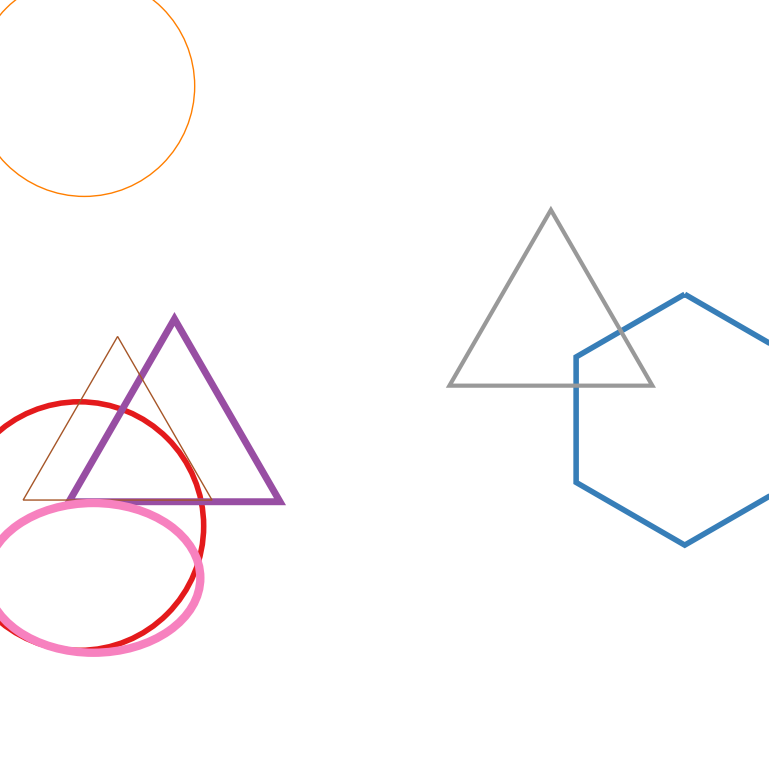[{"shape": "circle", "thickness": 2, "radius": 0.81, "center": [0.103, 0.317]}, {"shape": "hexagon", "thickness": 2, "radius": 0.81, "center": [0.889, 0.455]}, {"shape": "triangle", "thickness": 2.5, "radius": 0.79, "center": [0.227, 0.428]}, {"shape": "circle", "thickness": 0.5, "radius": 0.72, "center": [0.11, 0.888]}, {"shape": "triangle", "thickness": 0.5, "radius": 0.71, "center": [0.153, 0.421]}, {"shape": "oval", "thickness": 3, "radius": 0.69, "center": [0.121, 0.249]}, {"shape": "triangle", "thickness": 1.5, "radius": 0.76, "center": [0.715, 0.575]}]